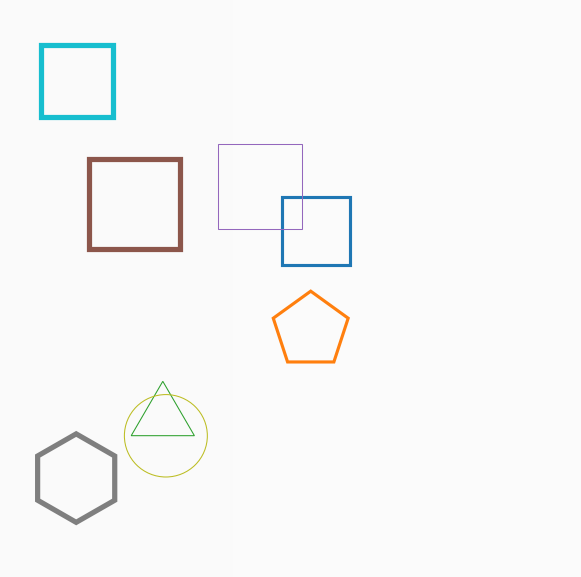[{"shape": "square", "thickness": 1.5, "radius": 0.29, "center": [0.543, 0.599]}, {"shape": "pentagon", "thickness": 1.5, "radius": 0.34, "center": [0.535, 0.427]}, {"shape": "triangle", "thickness": 0.5, "radius": 0.31, "center": [0.28, 0.276]}, {"shape": "square", "thickness": 0.5, "radius": 0.36, "center": [0.447, 0.676]}, {"shape": "square", "thickness": 2.5, "radius": 0.39, "center": [0.232, 0.646]}, {"shape": "hexagon", "thickness": 2.5, "radius": 0.38, "center": [0.131, 0.171]}, {"shape": "circle", "thickness": 0.5, "radius": 0.36, "center": [0.285, 0.245]}, {"shape": "square", "thickness": 2.5, "radius": 0.31, "center": [0.133, 0.858]}]